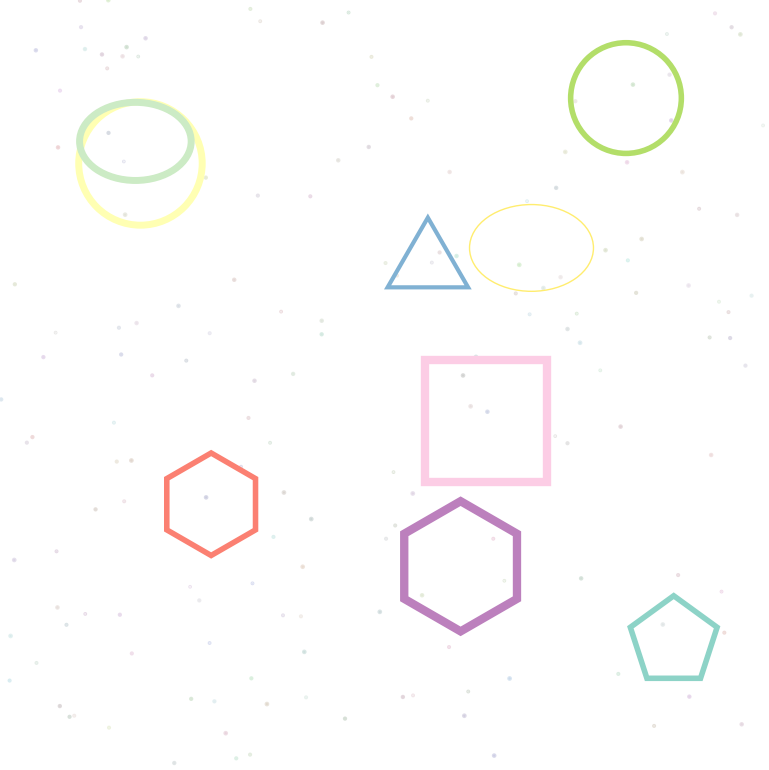[{"shape": "pentagon", "thickness": 2, "radius": 0.3, "center": [0.875, 0.167]}, {"shape": "circle", "thickness": 2.5, "radius": 0.4, "center": [0.182, 0.788]}, {"shape": "hexagon", "thickness": 2, "radius": 0.33, "center": [0.274, 0.345]}, {"shape": "triangle", "thickness": 1.5, "radius": 0.3, "center": [0.556, 0.657]}, {"shape": "circle", "thickness": 2, "radius": 0.36, "center": [0.813, 0.873]}, {"shape": "square", "thickness": 3, "radius": 0.4, "center": [0.631, 0.453]}, {"shape": "hexagon", "thickness": 3, "radius": 0.42, "center": [0.598, 0.265]}, {"shape": "oval", "thickness": 2.5, "radius": 0.36, "center": [0.176, 0.816]}, {"shape": "oval", "thickness": 0.5, "radius": 0.4, "center": [0.69, 0.678]}]